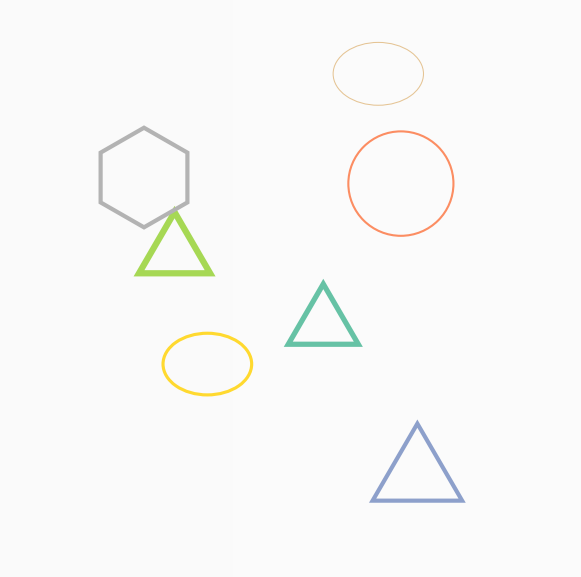[{"shape": "triangle", "thickness": 2.5, "radius": 0.35, "center": [0.556, 0.438]}, {"shape": "circle", "thickness": 1, "radius": 0.45, "center": [0.69, 0.681]}, {"shape": "triangle", "thickness": 2, "radius": 0.44, "center": [0.718, 0.177]}, {"shape": "triangle", "thickness": 3, "radius": 0.35, "center": [0.3, 0.561]}, {"shape": "oval", "thickness": 1.5, "radius": 0.38, "center": [0.357, 0.369]}, {"shape": "oval", "thickness": 0.5, "radius": 0.39, "center": [0.651, 0.871]}, {"shape": "hexagon", "thickness": 2, "radius": 0.43, "center": [0.248, 0.692]}]